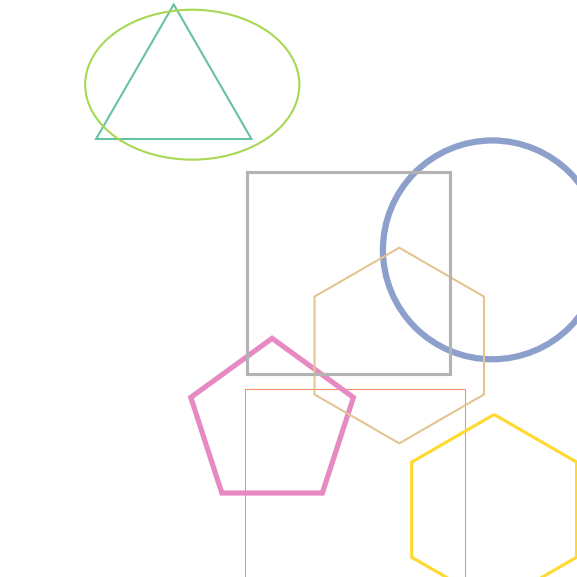[{"shape": "triangle", "thickness": 1, "radius": 0.78, "center": [0.301, 0.836]}, {"shape": "square", "thickness": 0.5, "radius": 0.96, "center": [0.615, 0.134]}, {"shape": "circle", "thickness": 3, "radius": 0.95, "center": [0.853, 0.566]}, {"shape": "pentagon", "thickness": 2.5, "radius": 0.74, "center": [0.471, 0.265]}, {"shape": "oval", "thickness": 1, "radius": 0.93, "center": [0.333, 0.852]}, {"shape": "hexagon", "thickness": 1.5, "radius": 0.82, "center": [0.856, 0.117]}, {"shape": "hexagon", "thickness": 1, "radius": 0.85, "center": [0.691, 0.401]}, {"shape": "square", "thickness": 1.5, "radius": 0.88, "center": [0.603, 0.527]}]